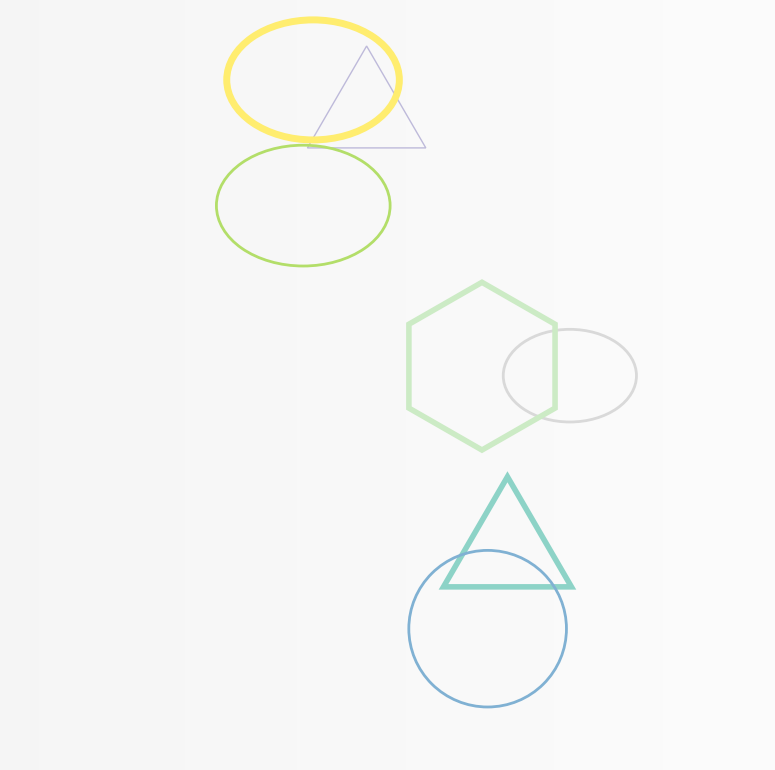[{"shape": "triangle", "thickness": 2, "radius": 0.48, "center": [0.655, 0.286]}, {"shape": "triangle", "thickness": 0.5, "radius": 0.44, "center": [0.473, 0.852]}, {"shape": "circle", "thickness": 1, "radius": 0.51, "center": [0.629, 0.184]}, {"shape": "oval", "thickness": 1, "radius": 0.56, "center": [0.391, 0.733]}, {"shape": "oval", "thickness": 1, "radius": 0.43, "center": [0.735, 0.512]}, {"shape": "hexagon", "thickness": 2, "radius": 0.54, "center": [0.622, 0.524]}, {"shape": "oval", "thickness": 2.5, "radius": 0.56, "center": [0.404, 0.896]}]